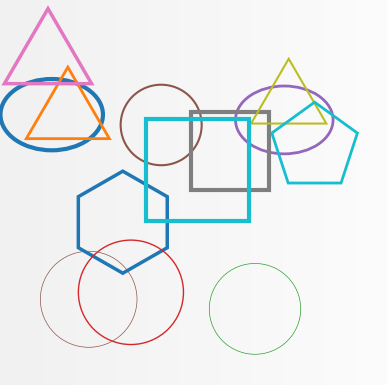[{"shape": "hexagon", "thickness": 2.5, "radius": 0.66, "center": [0.317, 0.423]}, {"shape": "oval", "thickness": 3, "radius": 0.66, "center": [0.133, 0.702]}, {"shape": "triangle", "thickness": 2, "radius": 0.62, "center": [0.175, 0.702]}, {"shape": "circle", "thickness": 0.5, "radius": 0.59, "center": [0.658, 0.198]}, {"shape": "circle", "thickness": 1, "radius": 0.68, "center": [0.338, 0.241]}, {"shape": "oval", "thickness": 2, "radius": 0.63, "center": [0.734, 0.689]}, {"shape": "circle", "thickness": 0.5, "radius": 0.62, "center": [0.229, 0.223]}, {"shape": "circle", "thickness": 1.5, "radius": 0.52, "center": [0.416, 0.675]}, {"shape": "triangle", "thickness": 2.5, "radius": 0.65, "center": [0.124, 0.848]}, {"shape": "square", "thickness": 3, "radius": 0.51, "center": [0.593, 0.608]}, {"shape": "triangle", "thickness": 1.5, "radius": 0.56, "center": [0.745, 0.735]}, {"shape": "square", "thickness": 3, "radius": 0.66, "center": [0.51, 0.557]}, {"shape": "pentagon", "thickness": 2, "radius": 0.58, "center": [0.812, 0.619]}]